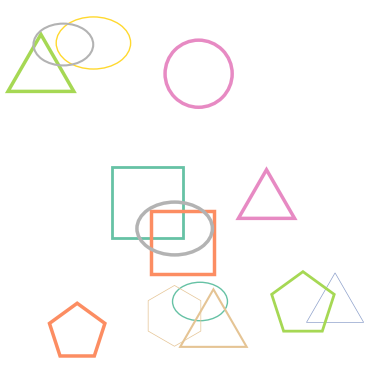[{"shape": "oval", "thickness": 1, "radius": 0.36, "center": [0.519, 0.217]}, {"shape": "square", "thickness": 2, "radius": 0.46, "center": [0.382, 0.474]}, {"shape": "pentagon", "thickness": 2.5, "radius": 0.38, "center": [0.2, 0.137]}, {"shape": "square", "thickness": 2.5, "radius": 0.41, "center": [0.473, 0.369]}, {"shape": "triangle", "thickness": 0.5, "radius": 0.43, "center": [0.87, 0.205]}, {"shape": "circle", "thickness": 2.5, "radius": 0.44, "center": [0.516, 0.809]}, {"shape": "triangle", "thickness": 2.5, "radius": 0.42, "center": [0.692, 0.475]}, {"shape": "triangle", "thickness": 2.5, "radius": 0.49, "center": [0.106, 0.812]}, {"shape": "pentagon", "thickness": 2, "radius": 0.43, "center": [0.787, 0.209]}, {"shape": "oval", "thickness": 1, "radius": 0.48, "center": [0.243, 0.888]}, {"shape": "hexagon", "thickness": 0.5, "radius": 0.39, "center": [0.453, 0.18]}, {"shape": "triangle", "thickness": 1.5, "radius": 0.5, "center": [0.554, 0.149]}, {"shape": "oval", "thickness": 1.5, "radius": 0.39, "center": [0.165, 0.884]}, {"shape": "oval", "thickness": 2.5, "radius": 0.49, "center": [0.454, 0.406]}]